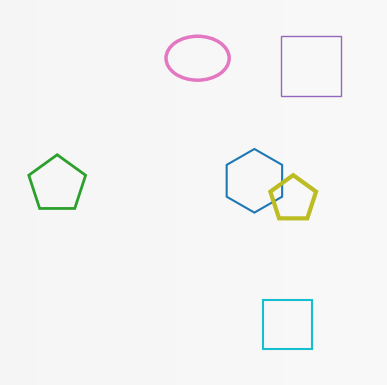[{"shape": "hexagon", "thickness": 1.5, "radius": 0.41, "center": [0.657, 0.53]}, {"shape": "pentagon", "thickness": 2, "radius": 0.39, "center": [0.148, 0.521]}, {"shape": "square", "thickness": 1, "radius": 0.39, "center": [0.803, 0.829]}, {"shape": "oval", "thickness": 2.5, "radius": 0.41, "center": [0.51, 0.849]}, {"shape": "pentagon", "thickness": 3, "radius": 0.31, "center": [0.757, 0.483]}, {"shape": "square", "thickness": 1.5, "radius": 0.32, "center": [0.742, 0.158]}]